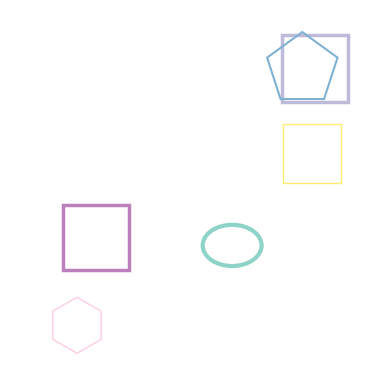[{"shape": "oval", "thickness": 3, "radius": 0.38, "center": [0.603, 0.363]}, {"shape": "square", "thickness": 2.5, "radius": 0.43, "center": [0.818, 0.822]}, {"shape": "pentagon", "thickness": 1.5, "radius": 0.48, "center": [0.785, 0.821]}, {"shape": "hexagon", "thickness": 1, "radius": 0.36, "center": [0.2, 0.155]}, {"shape": "square", "thickness": 2.5, "radius": 0.43, "center": [0.249, 0.384]}, {"shape": "square", "thickness": 1, "radius": 0.38, "center": [0.811, 0.602]}]